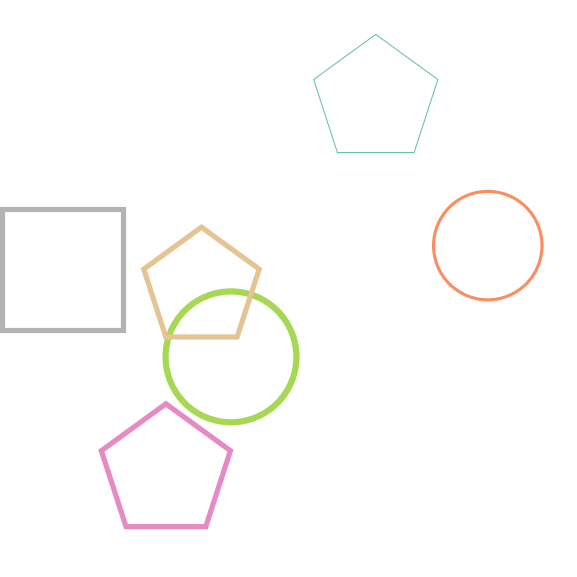[{"shape": "pentagon", "thickness": 0.5, "radius": 0.57, "center": [0.651, 0.826]}, {"shape": "circle", "thickness": 1.5, "radius": 0.47, "center": [0.845, 0.574]}, {"shape": "pentagon", "thickness": 2.5, "radius": 0.59, "center": [0.287, 0.182]}, {"shape": "circle", "thickness": 3, "radius": 0.57, "center": [0.4, 0.381]}, {"shape": "pentagon", "thickness": 2.5, "radius": 0.53, "center": [0.349, 0.501]}, {"shape": "square", "thickness": 2.5, "radius": 0.53, "center": [0.109, 0.532]}]